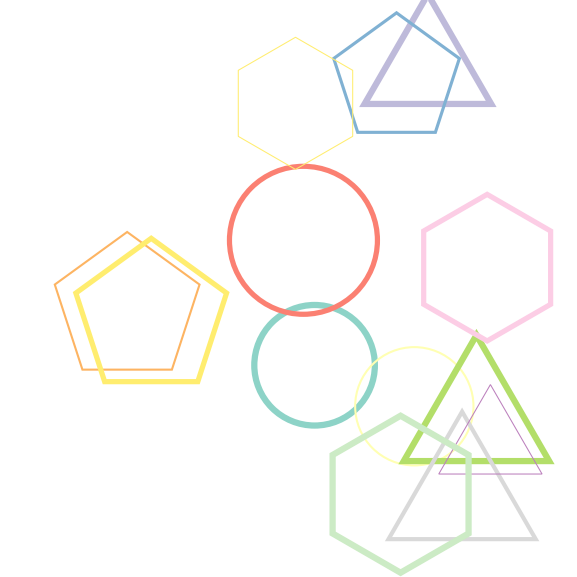[{"shape": "circle", "thickness": 3, "radius": 0.52, "center": [0.545, 0.367]}, {"shape": "circle", "thickness": 1, "radius": 0.51, "center": [0.717, 0.296]}, {"shape": "triangle", "thickness": 3, "radius": 0.63, "center": [0.741, 0.882]}, {"shape": "circle", "thickness": 2.5, "radius": 0.64, "center": [0.525, 0.583]}, {"shape": "pentagon", "thickness": 1.5, "radius": 0.57, "center": [0.687, 0.863]}, {"shape": "pentagon", "thickness": 1, "radius": 0.66, "center": [0.22, 0.466]}, {"shape": "triangle", "thickness": 3, "radius": 0.73, "center": [0.825, 0.273]}, {"shape": "hexagon", "thickness": 2.5, "radius": 0.63, "center": [0.844, 0.536]}, {"shape": "triangle", "thickness": 2, "radius": 0.74, "center": [0.8, 0.139]}, {"shape": "triangle", "thickness": 0.5, "radius": 0.52, "center": [0.849, 0.23]}, {"shape": "hexagon", "thickness": 3, "radius": 0.68, "center": [0.694, 0.143]}, {"shape": "pentagon", "thickness": 2.5, "radius": 0.69, "center": [0.262, 0.449]}, {"shape": "hexagon", "thickness": 0.5, "radius": 0.57, "center": [0.512, 0.82]}]